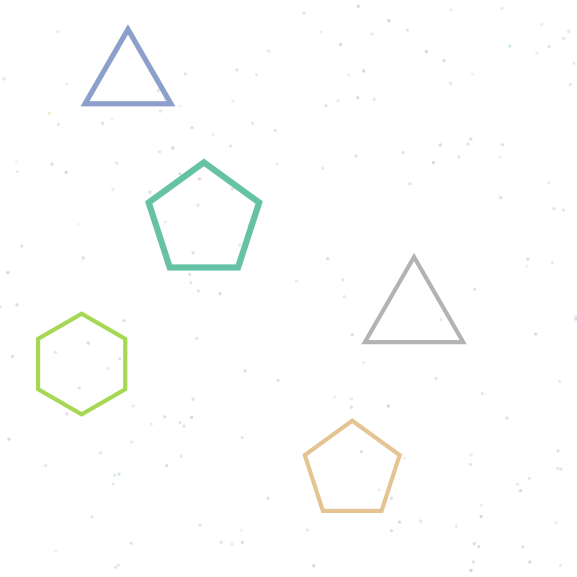[{"shape": "pentagon", "thickness": 3, "radius": 0.5, "center": [0.353, 0.617]}, {"shape": "triangle", "thickness": 2.5, "radius": 0.43, "center": [0.222, 0.862]}, {"shape": "hexagon", "thickness": 2, "radius": 0.44, "center": [0.141, 0.369]}, {"shape": "pentagon", "thickness": 2, "radius": 0.43, "center": [0.61, 0.184]}, {"shape": "triangle", "thickness": 2, "radius": 0.49, "center": [0.717, 0.456]}]